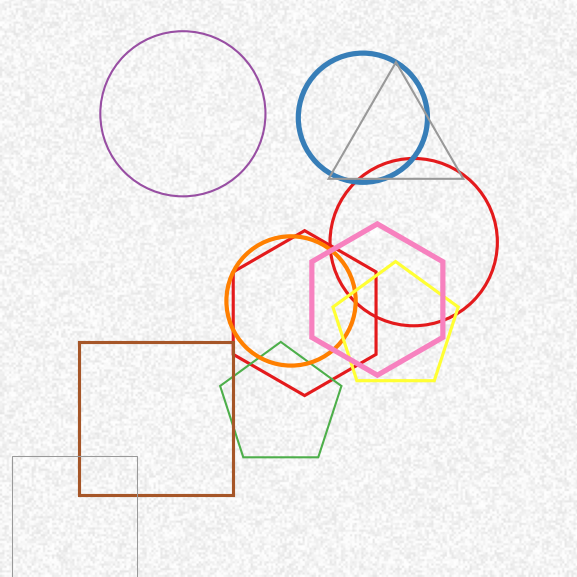[{"shape": "hexagon", "thickness": 1.5, "radius": 0.71, "center": [0.528, 0.457]}, {"shape": "circle", "thickness": 1.5, "radius": 0.72, "center": [0.716, 0.58]}, {"shape": "circle", "thickness": 2.5, "radius": 0.56, "center": [0.628, 0.795]}, {"shape": "pentagon", "thickness": 1, "radius": 0.55, "center": [0.486, 0.297]}, {"shape": "circle", "thickness": 1, "radius": 0.71, "center": [0.317, 0.802]}, {"shape": "circle", "thickness": 2, "radius": 0.56, "center": [0.504, 0.478]}, {"shape": "pentagon", "thickness": 1.5, "radius": 0.57, "center": [0.685, 0.432]}, {"shape": "square", "thickness": 1.5, "radius": 0.66, "center": [0.271, 0.274]}, {"shape": "hexagon", "thickness": 2.5, "radius": 0.65, "center": [0.653, 0.48]}, {"shape": "square", "thickness": 0.5, "radius": 0.54, "center": [0.13, 0.101]}, {"shape": "triangle", "thickness": 1, "radius": 0.67, "center": [0.686, 0.757]}]